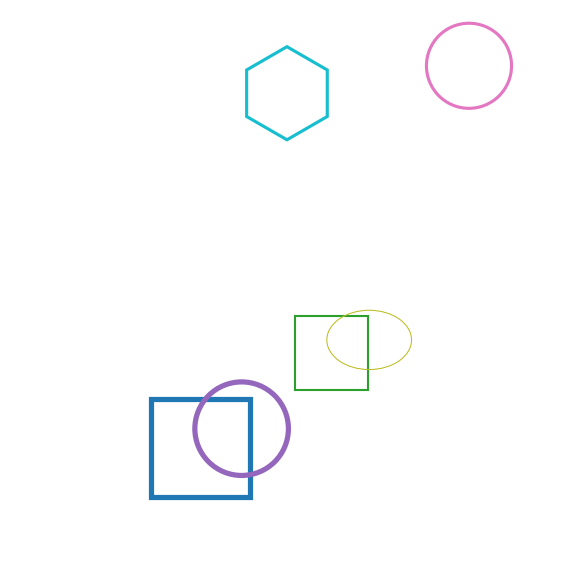[{"shape": "square", "thickness": 2.5, "radius": 0.43, "center": [0.348, 0.223]}, {"shape": "square", "thickness": 1, "radius": 0.32, "center": [0.574, 0.388]}, {"shape": "circle", "thickness": 2.5, "radius": 0.41, "center": [0.418, 0.257]}, {"shape": "circle", "thickness": 1.5, "radius": 0.37, "center": [0.812, 0.885]}, {"shape": "oval", "thickness": 0.5, "radius": 0.37, "center": [0.639, 0.411]}, {"shape": "hexagon", "thickness": 1.5, "radius": 0.4, "center": [0.497, 0.838]}]